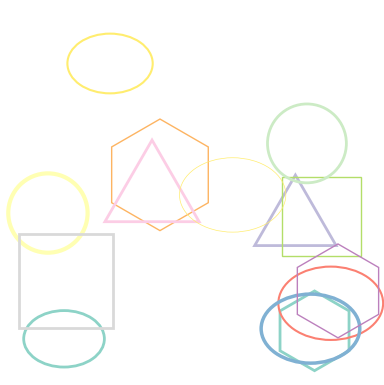[{"shape": "oval", "thickness": 2, "radius": 0.52, "center": [0.166, 0.12]}, {"shape": "hexagon", "thickness": 2, "radius": 0.52, "center": [0.817, 0.141]}, {"shape": "circle", "thickness": 3, "radius": 0.52, "center": [0.124, 0.447]}, {"shape": "triangle", "thickness": 2, "radius": 0.61, "center": [0.767, 0.423]}, {"shape": "oval", "thickness": 1.5, "radius": 0.68, "center": [0.859, 0.212]}, {"shape": "oval", "thickness": 2.5, "radius": 0.64, "center": [0.806, 0.146]}, {"shape": "hexagon", "thickness": 1, "radius": 0.72, "center": [0.416, 0.546]}, {"shape": "square", "thickness": 1, "radius": 0.51, "center": [0.836, 0.437]}, {"shape": "triangle", "thickness": 2, "radius": 0.71, "center": [0.395, 0.495]}, {"shape": "square", "thickness": 2, "radius": 0.61, "center": [0.171, 0.27]}, {"shape": "hexagon", "thickness": 1, "radius": 0.61, "center": [0.878, 0.244]}, {"shape": "circle", "thickness": 2, "radius": 0.51, "center": [0.797, 0.628]}, {"shape": "oval", "thickness": 1.5, "radius": 0.55, "center": [0.286, 0.835]}, {"shape": "oval", "thickness": 0.5, "radius": 0.69, "center": [0.604, 0.494]}]